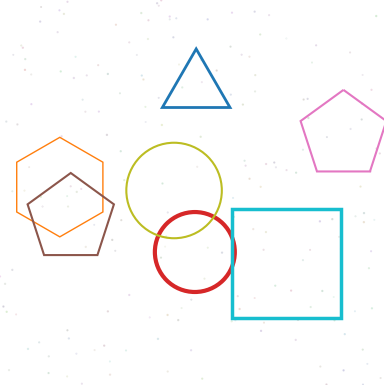[{"shape": "triangle", "thickness": 2, "radius": 0.51, "center": [0.51, 0.771]}, {"shape": "hexagon", "thickness": 1, "radius": 0.65, "center": [0.155, 0.514]}, {"shape": "circle", "thickness": 3, "radius": 0.52, "center": [0.506, 0.345]}, {"shape": "pentagon", "thickness": 1.5, "radius": 0.59, "center": [0.184, 0.433]}, {"shape": "pentagon", "thickness": 1.5, "radius": 0.59, "center": [0.892, 0.649]}, {"shape": "circle", "thickness": 1.5, "radius": 0.62, "center": [0.452, 0.505]}, {"shape": "square", "thickness": 2.5, "radius": 0.7, "center": [0.744, 0.316]}]